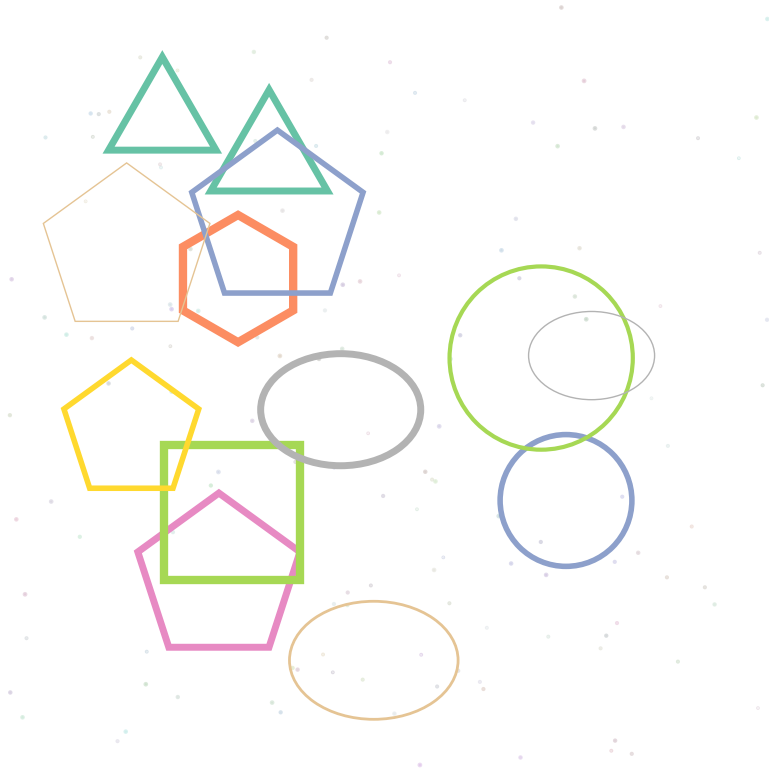[{"shape": "triangle", "thickness": 2.5, "radius": 0.44, "center": [0.349, 0.796]}, {"shape": "triangle", "thickness": 2.5, "radius": 0.4, "center": [0.211, 0.845]}, {"shape": "hexagon", "thickness": 3, "radius": 0.41, "center": [0.309, 0.638]}, {"shape": "pentagon", "thickness": 2, "radius": 0.58, "center": [0.36, 0.714]}, {"shape": "circle", "thickness": 2, "radius": 0.43, "center": [0.735, 0.35]}, {"shape": "pentagon", "thickness": 2.5, "radius": 0.55, "center": [0.284, 0.249]}, {"shape": "circle", "thickness": 1.5, "radius": 0.6, "center": [0.703, 0.535]}, {"shape": "square", "thickness": 3, "radius": 0.44, "center": [0.302, 0.334]}, {"shape": "pentagon", "thickness": 2, "radius": 0.46, "center": [0.171, 0.44]}, {"shape": "pentagon", "thickness": 0.5, "radius": 0.57, "center": [0.164, 0.675]}, {"shape": "oval", "thickness": 1, "radius": 0.55, "center": [0.485, 0.142]}, {"shape": "oval", "thickness": 0.5, "radius": 0.41, "center": [0.768, 0.538]}, {"shape": "oval", "thickness": 2.5, "radius": 0.52, "center": [0.442, 0.468]}]